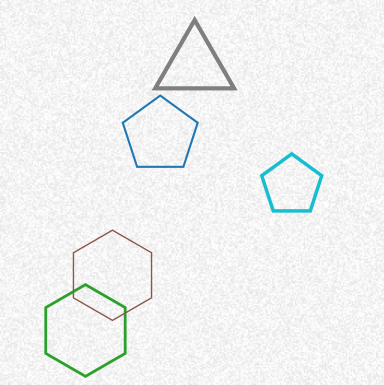[{"shape": "pentagon", "thickness": 1.5, "radius": 0.51, "center": [0.416, 0.649]}, {"shape": "hexagon", "thickness": 2, "radius": 0.6, "center": [0.222, 0.142]}, {"shape": "hexagon", "thickness": 1, "radius": 0.59, "center": [0.292, 0.285]}, {"shape": "triangle", "thickness": 3, "radius": 0.59, "center": [0.506, 0.83]}, {"shape": "pentagon", "thickness": 2.5, "radius": 0.41, "center": [0.758, 0.518]}]